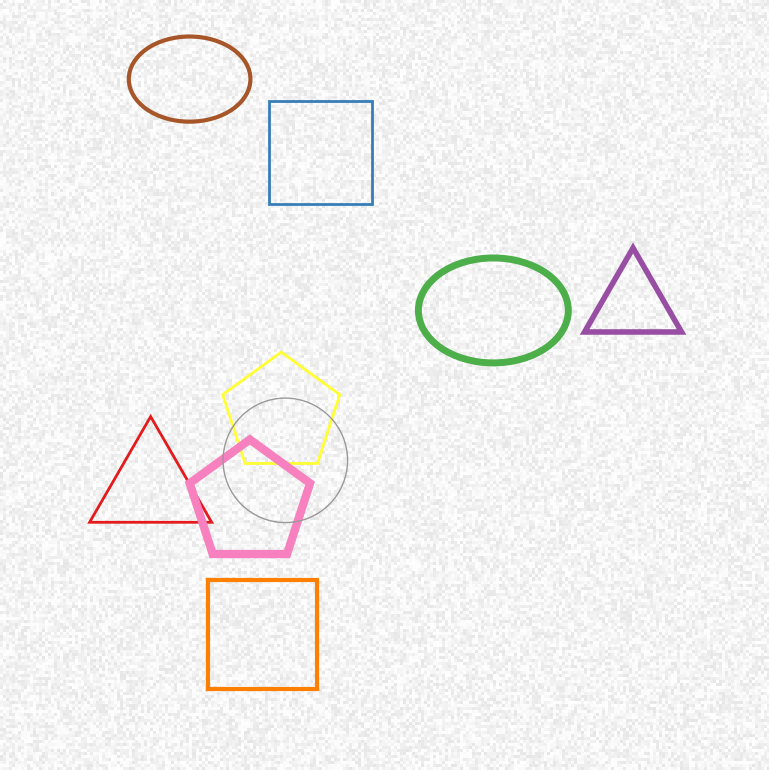[{"shape": "triangle", "thickness": 1, "radius": 0.46, "center": [0.196, 0.367]}, {"shape": "square", "thickness": 1, "radius": 0.33, "center": [0.416, 0.802]}, {"shape": "oval", "thickness": 2.5, "radius": 0.49, "center": [0.641, 0.597]}, {"shape": "triangle", "thickness": 2, "radius": 0.36, "center": [0.822, 0.605]}, {"shape": "square", "thickness": 1.5, "radius": 0.35, "center": [0.341, 0.176]}, {"shape": "pentagon", "thickness": 1, "radius": 0.4, "center": [0.365, 0.463]}, {"shape": "oval", "thickness": 1.5, "radius": 0.39, "center": [0.246, 0.897]}, {"shape": "pentagon", "thickness": 3, "radius": 0.41, "center": [0.325, 0.347]}, {"shape": "circle", "thickness": 0.5, "radius": 0.4, "center": [0.371, 0.402]}]